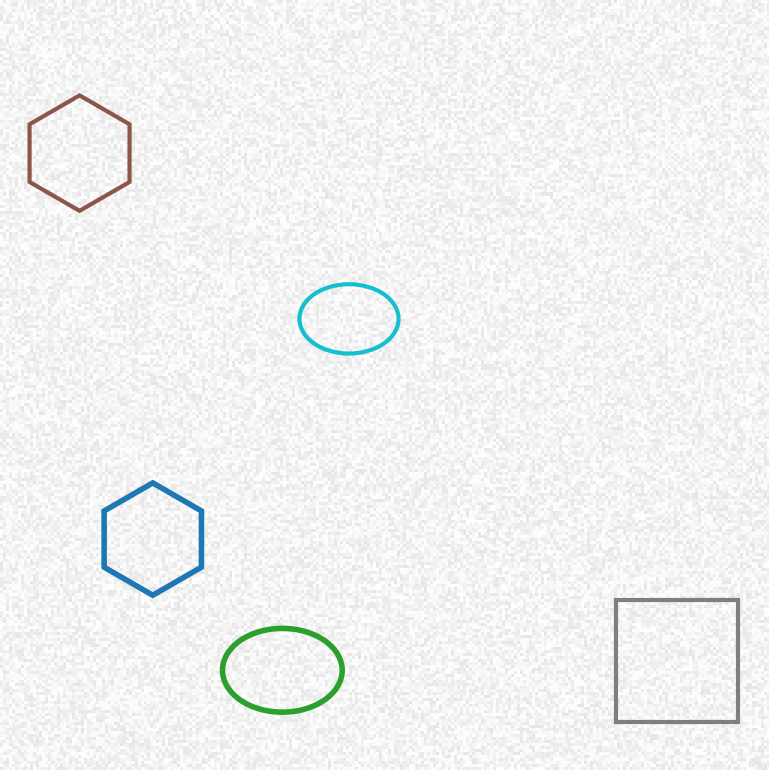[{"shape": "hexagon", "thickness": 2, "radius": 0.36, "center": [0.198, 0.3]}, {"shape": "oval", "thickness": 2, "radius": 0.39, "center": [0.367, 0.13]}, {"shape": "hexagon", "thickness": 1.5, "radius": 0.37, "center": [0.103, 0.801]}, {"shape": "square", "thickness": 1.5, "radius": 0.4, "center": [0.879, 0.141]}, {"shape": "oval", "thickness": 1.5, "radius": 0.32, "center": [0.453, 0.586]}]